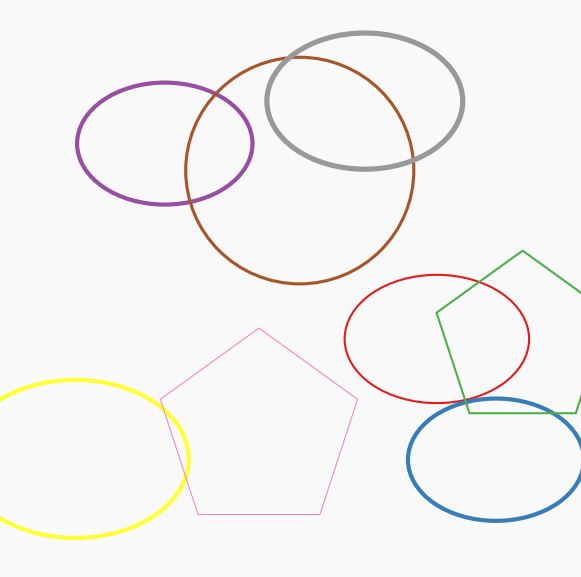[{"shape": "oval", "thickness": 1, "radius": 0.79, "center": [0.752, 0.412]}, {"shape": "oval", "thickness": 2, "radius": 0.76, "center": [0.853, 0.203]}, {"shape": "pentagon", "thickness": 1, "radius": 0.78, "center": [0.899, 0.41]}, {"shape": "oval", "thickness": 2, "radius": 0.75, "center": [0.284, 0.75]}, {"shape": "oval", "thickness": 2, "radius": 0.98, "center": [0.129, 0.204]}, {"shape": "circle", "thickness": 1.5, "radius": 0.98, "center": [0.516, 0.704]}, {"shape": "pentagon", "thickness": 0.5, "radius": 0.89, "center": [0.446, 0.253]}, {"shape": "oval", "thickness": 2.5, "radius": 0.84, "center": [0.628, 0.824]}]